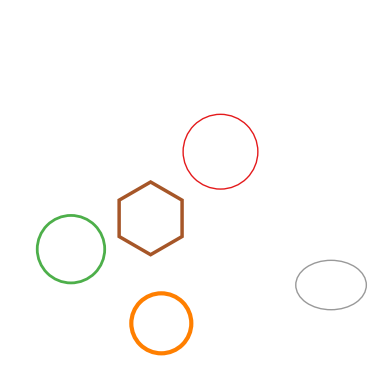[{"shape": "circle", "thickness": 1, "radius": 0.49, "center": [0.573, 0.606]}, {"shape": "circle", "thickness": 2, "radius": 0.44, "center": [0.184, 0.353]}, {"shape": "circle", "thickness": 3, "radius": 0.39, "center": [0.419, 0.16]}, {"shape": "hexagon", "thickness": 2.5, "radius": 0.47, "center": [0.391, 0.433]}, {"shape": "oval", "thickness": 1, "radius": 0.46, "center": [0.86, 0.26]}]